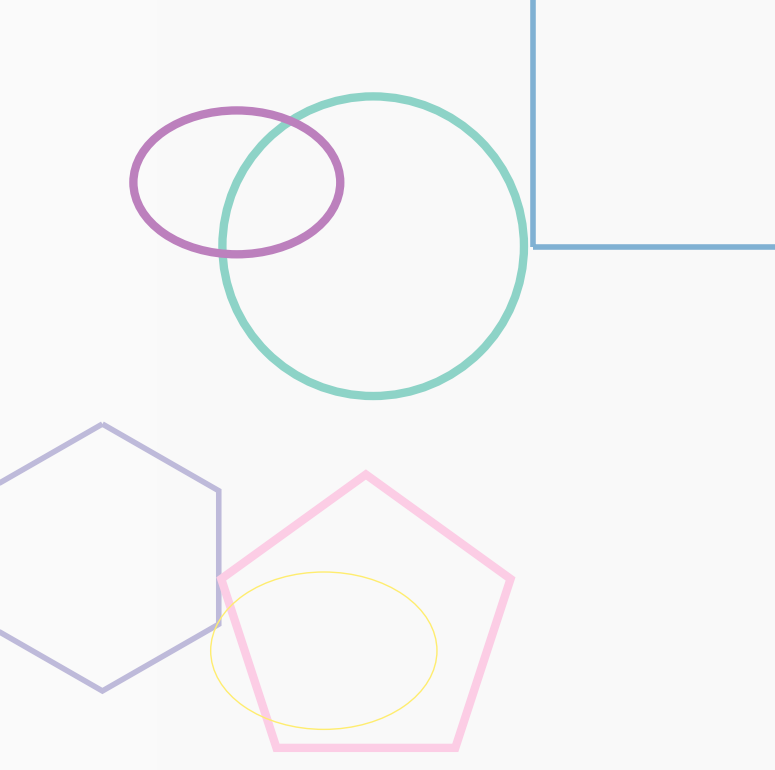[{"shape": "circle", "thickness": 3, "radius": 0.97, "center": [0.482, 0.68]}, {"shape": "hexagon", "thickness": 2, "radius": 0.87, "center": [0.132, 0.276]}, {"shape": "square", "thickness": 2, "radius": 0.87, "center": [0.862, 0.853]}, {"shape": "pentagon", "thickness": 3, "radius": 0.98, "center": [0.472, 0.188]}, {"shape": "oval", "thickness": 3, "radius": 0.67, "center": [0.306, 0.763]}, {"shape": "oval", "thickness": 0.5, "radius": 0.73, "center": [0.418, 0.155]}]